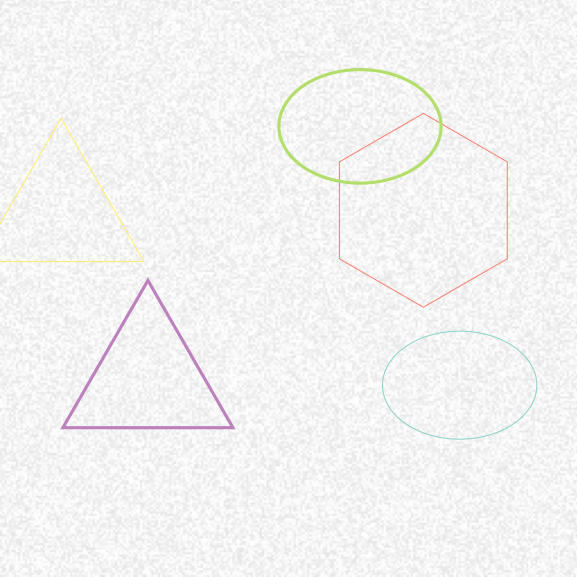[{"shape": "oval", "thickness": 0.5, "radius": 0.67, "center": [0.796, 0.332]}, {"shape": "hexagon", "thickness": 0.5, "radius": 0.84, "center": [0.733, 0.635]}, {"shape": "oval", "thickness": 1.5, "radius": 0.7, "center": [0.623, 0.78]}, {"shape": "triangle", "thickness": 1.5, "radius": 0.85, "center": [0.256, 0.344]}, {"shape": "triangle", "thickness": 0.5, "radius": 0.83, "center": [0.106, 0.629]}]